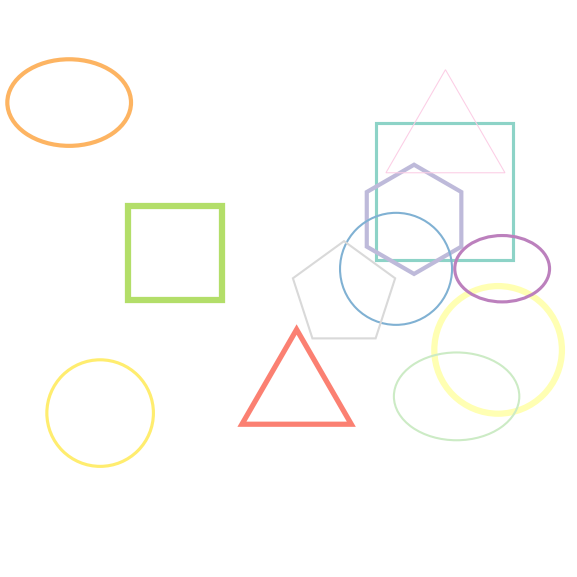[{"shape": "square", "thickness": 1.5, "radius": 0.6, "center": [0.769, 0.668]}, {"shape": "circle", "thickness": 3, "radius": 0.55, "center": [0.863, 0.393]}, {"shape": "hexagon", "thickness": 2, "radius": 0.47, "center": [0.717, 0.619]}, {"shape": "triangle", "thickness": 2.5, "radius": 0.55, "center": [0.514, 0.319]}, {"shape": "circle", "thickness": 1, "radius": 0.48, "center": [0.686, 0.534]}, {"shape": "oval", "thickness": 2, "radius": 0.54, "center": [0.12, 0.822]}, {"shape": "square", "thickness": 3, "radius": 0.41, "center": [0.303, 0.561]}, {"shape": "triangle", "thickness": 0.5, "radius": 0.6, "center": [0.771, 0.759]}, {"shape": "pentagon", "thickness": 1, "radius": 0.47, "center": [0.596, 0.488]}, {"shape": "oval", "thickness": 1.5, "radius": 0.41, "center": [0.87, 0.534]}, {"shape": "oval", "thickness": 1, "radius": 0.54, "center": [0.791, 0.313]}, {"shape": "circle", "thickness": 1.5, "radius": 0.46, "center": [0.173, 0.284]}]